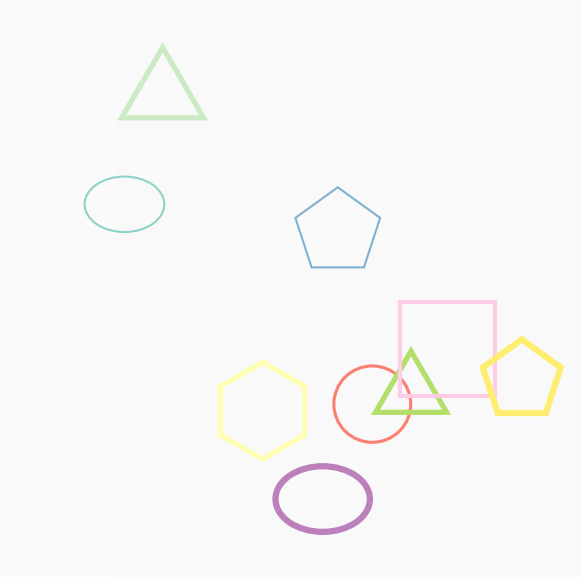[{"shape": "oval", "thickness": 1, "radius": 0.34, "center": [0.214, 0.645]}, {"shape": "hexagon", "thickness": 2.5, "radius": 0.42, "center": [0.452, 0.288]}, {"shape": "circle", "thickness": 1.5, "radius": 0.33, "center": [0.64, 0.299]}, {"shape": "pentagon", "thickness": 1, "radius": 0.38, "center": [0.581, 0.598]}, {"shape": "triangle", "thickness": 2.5, "radius": 0.35, "center": [0.707, 0.32]}, {"shape": "square", "thickness": 2, "radius": 0.41, "center": [0.77, 0.395]}, {"shape": "oval", "thickness": 3, "radius": 0.41, "center": [0.555, 0.135]}, {"shape": "triangle", "thickness": 2.5, "radius": 0.41, "center": [0.28, 0.836]}, {"shape": "pentagon", "thickness": 3, "radius": 0.35, "center": [0.898, 0.341]}]